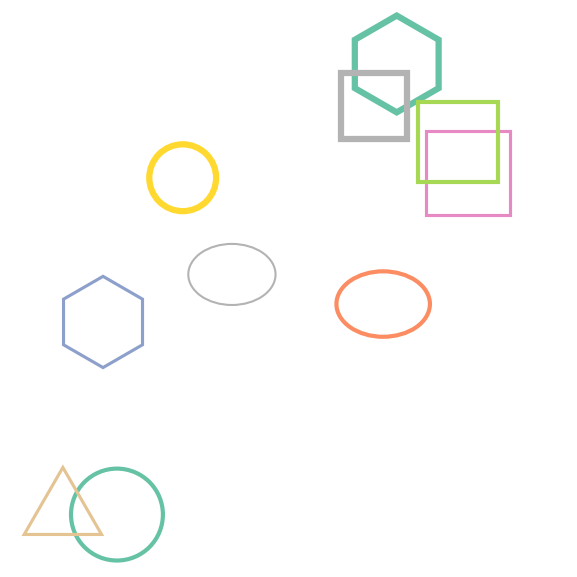[{"shape": "hexagon", "thickness": 3, "radius": 0.42, "center": [0.687, 0.888]}, {"shape": "circle", "thickness": 2, "radius": 0.4, "center": [0.203, 0.108]}, {"shape": "oval", "thickness": 2, "radius": 0.4, "center": [0.664, 0.473]}, {"shape": "hexagon", "thickness": 1.5, "radius": 0.39, "center": [0.178, 0.442]}, {"shape": "square", "thickness": 1.5, "radius": 0.36, "center": [0.811, 0.699]}, {"shape": "square", "thickness": 2, "radius": 0.35, "center": [0.793, 0.753]}, {"shape": "circle", "thickness": 3, "radius": 0.29, "center": [0.316, 0.691]}, {"shape": "triangle", "thickness": 1.5, "radius": 0.39, "center": [0.109, 0.112]}, {"shape": "square", "thickness": 3, "radius": 0.29, "center": [0.648, 0.815]}, {"shape": "oval", "thickness": 1, "radius": 0.38, "center": [0.402, 0.524]}]